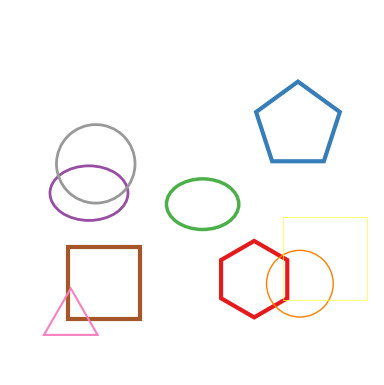[{"shape": "hexagon", "thickness": 3, "radius": 0.5, "center": [0.66, 0.275]}, {"shape": "pentagon", "thickness": 3, "radius": 0.57, "center": [0.774, 0.674]}, {"shape": "oval", "thickness": 2.5, "radius": 0.47, "center": [0.526, 0.47]}, {"shape": "oval", "thickness": 2, "radius": 0.51, "center": [0.231, 0.498]}, {"shape": "circle", "thickness": 1, "radius": 0.43, "center": [0.779, 0.263]}, {"shape": "square", "thickness": 0.5, "radius": 0.54, "center": [0.844, 0.328]}, {"shape": "square", "thickness": 3, "radius": 0.47, "center": [0.271, 0.264]}, {"shape": "triangle", "thickness": 1.5, "radius": 0.4, "center": [0.184, 0.17]}, {"shape": "circle", "thickness": 2, "radius": 0.51, "center": [0.249, 0.574]}]